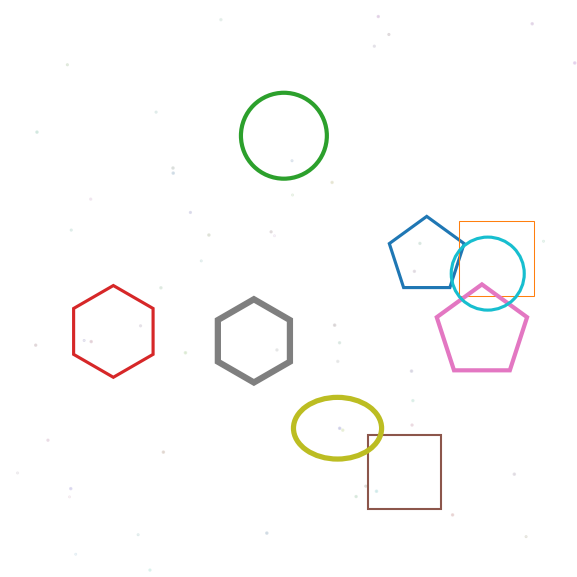[{"shape": "pentagon", "thickness": 1.5, "radius": 0.34, "center": [0.739, 0.556]}, {"shape": "square", "thickness": 0.5, "radius": 0.33, "center": [0.86, 0.551]}, {"shape": "circle", "thickness": 2, "radius": 0.37, "center": [0.492, 0.764]}, {"shape": "hexagon", "thickness": 1.5, "radius": 0.4, "center": [0.196, 0.425]}, {"shape": "square", "thickness": 1, "radius": 0.32, "center": [0.701, 0.182]}, {"shape": "pentagon", "thickness": 2, "radius": 0.41, "center": [0.834, 0.424]}, {"shape": "hexagon", "thickness": 3, "radius": 0.36, "center": [0.44, 0.409]}, {"shape": "oval", "thickness": 2.5, "radius": 0.38, "center": [0.584, 0.258]}, {"shape": "circle", "thickness": 1.5, "radius": 0.32, "center": [0.845, 0.525]}]